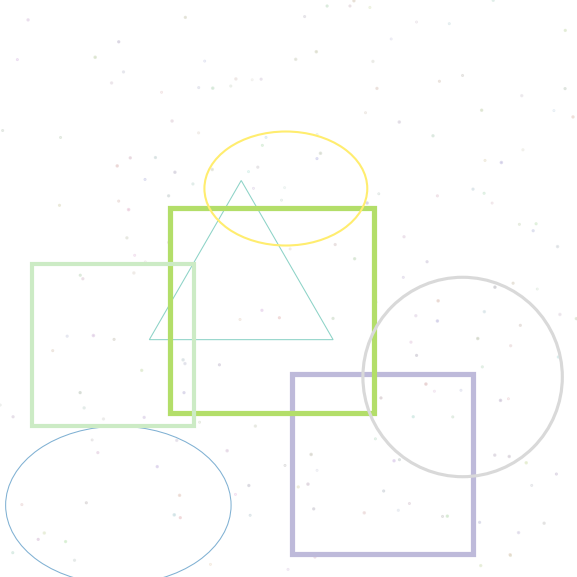[{"shape": "triangle", "thickness": 0.5, "radius": 0.92, "center": [0.418, 0.503]}, {"shape": "square", "thickness": 2.5, "radius": 0.78, "center": [0.662, 0.196]}, {"shape": "oval", "thickness": 0.5, "radius": 0.98, "center": [0.205, 0.124]}, {"shape": "square", "thickness": 2.5, "radius": 0.88, "center": [0.471, 0.461]}, {"shape": "circle", "thickness": 1.5, "radius": 0.86, "center": [0.801, 0.346]}, {"shape": "square", "thickness": 2, "radius": 0.7, "center": [0.195, 0.402]}, {"shape": "oval", "thickness": 1, "radius": 0.71, "center": [0.495, 0.673]}]